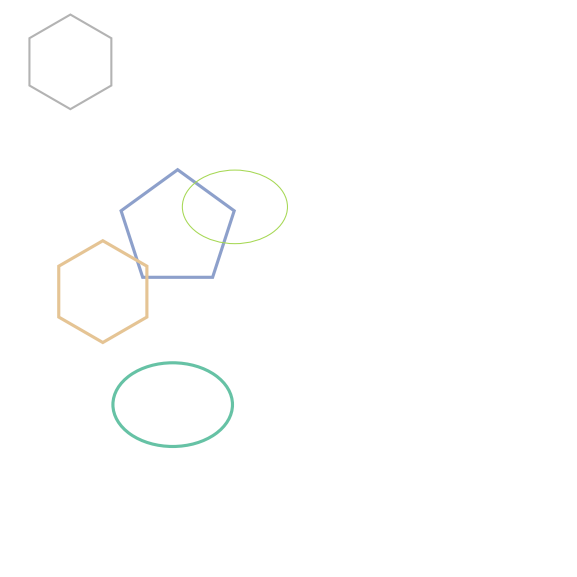[{"shape": "oval", "thickness": 1.5, "radius": 0.52, "center": [0.299, 0.298]}, {"shape": "pentagon", "thickness": 1.5, "radius": 0.51, "center": [0.308, 0.602]}, {"shape": "oval", "thickness": 0.5, "radius": 0.46, "center": [0.407, 0.641]}, {"shape": "hexagon", "thickness": 1.5, "radius": 0.44, "center": [0.178, 0.494]}, {"shape": "hexagon", "thickness": 1, "radius": 0.41, "center": [0.122, 0.892]}]